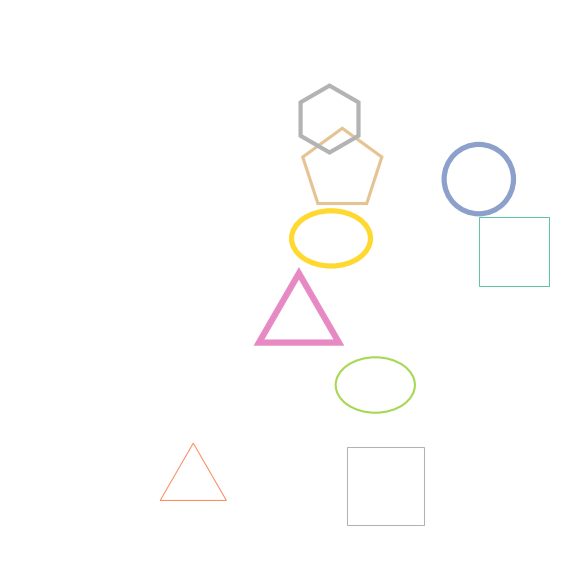[{"shape": "square", "thickness": 0.5, "radius": 0.3, "center": [0.89, 0.563]}, {"shape": "triangle", "thickness": 0.5, "radius": 0.33, "center": [0.335, 0.166]}, {"shape": "circle", "thickness": 2.5, "radius": 0.3, "center": [0.829, 0.689]}, {"shape": "triangle", "thickness": 3, "radius": 0.4, "center": [0.518, 0.446]}, {"shape": "oval", "thickness": 1, "radius": 0.34, "center": [0.65, 0.332]}, {"shape": "oval", "thickness": 2.5, "radius": 0.34, "center": [0.573, 0.586]}, {"shape": "pentagon", "thickness": 1.5, "radius": 0.36, "center": [0.593, 0.705]}, {"shape": "square", "thickness": 0.5, "radius": 0.33, "center": [0.668, 0.158]}, {"shape": "hexagon", "thickness": 2, "radius": 0.29, "center": [0.571, 0.793]}]